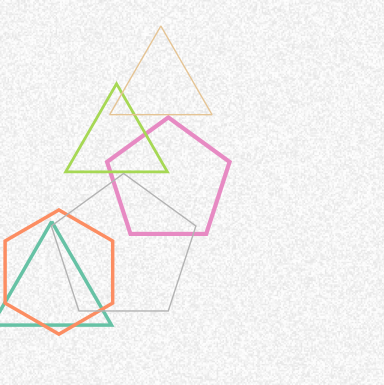[{"shape": "triangle", "thickness": 2.5, "radius": 0.9, "center": [0.134, 0.245]}, {"shape": "hexagon", "thickness": 2.5, "radius": 0.81, "center": [0.153, 0.293]}, {"shape": "pentagon", "thickness": 3, "radius": 0.84, "center": [0.437, 0.528]}, {"shape": "triangle", "thickness": 2, "radius": 0.76, "center": [0.303, 0.63]}, {"shape": "triangle", "thickness": 1, "radius": 0.77, "center": [0.418, 0.779]}, {"shape": "pentagon", "thickness": 1, "radius": 0.99, "center": [0.321, 0.352]}]